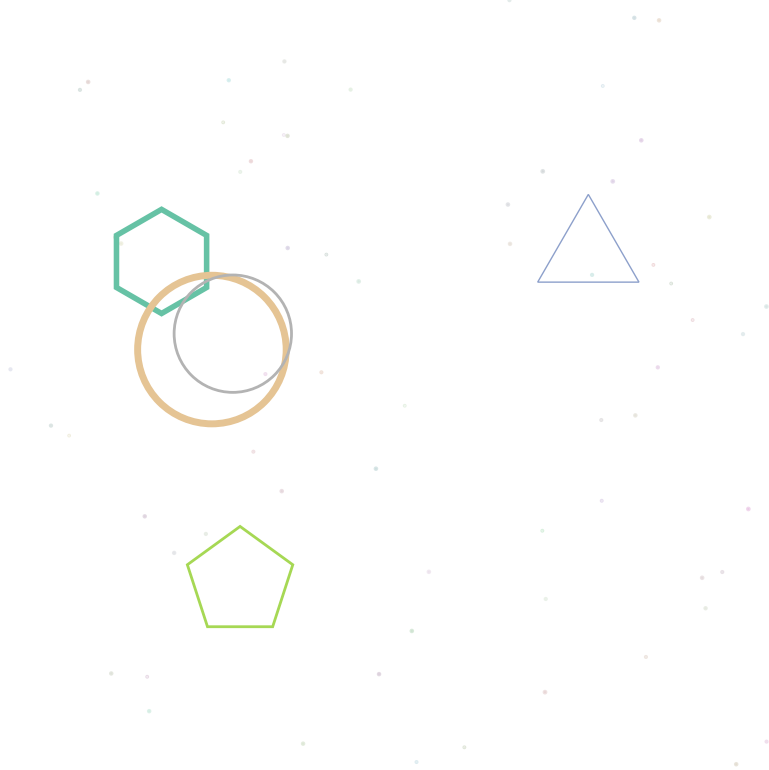[{"shape": "hexagon", "thickness": 2, "radius": 0.34, "center": [0.21, 0.66]}, {"shape": "triangle", "thickness": 0.5, "radius": 0.38, "center": [0.764, 0.672]}, {"shape": "pentagon", "thickness": 1, "radius": 0.36, "center": [0.312, 0.244]}, {"shape": "circle", "thickness": 2.5, "radius": 0.48, "center": [0.275, 0.546]}, {"shape": "circle", "thickness": 1, "radius": 0.38, "center": [0.302, 0.567]}]